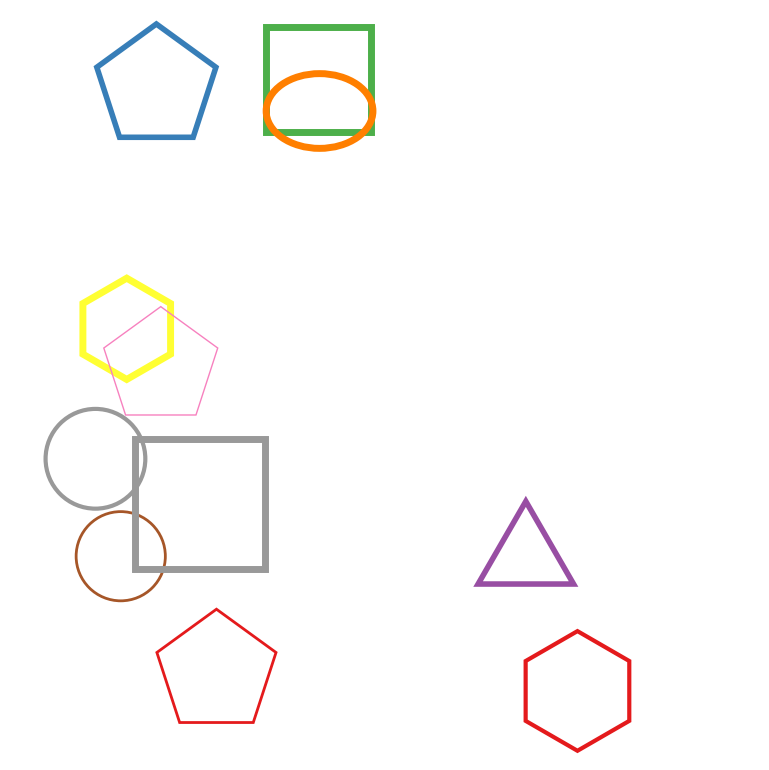[{"shape": "pentagon", "thickness": 1, "radius": 0.41, "center": [0.281, 0.127]}, {"shape": "hexagon", "thickness": 1.5, "radius": 0.39, "center": [0.75, 0.103]}, {"shape": "pentagon", "thickness": 2, "radius": 0.41, "center": [0.203, 0.888]}, {"shape": "square", "thickness": 2.5, "radius": 0.34, "center": [0.414, 0.897]}, {"shape": "triangle", "thickness": 2, "radius": 0.36, "center": [0.683, 0.277]}, {"shape": "oval", "thickness": 2.5, "radius": 0.35, "center": [0.415, 0.856]}, {"shape": "hexagon", "thickness": 2.5, "radius": 0.33, "center": [0.165, 0.573]}, {"shape": "circle", "thickness": 1, "radius": 0.29, "center": [0.157, 0.278]}, {"shape": "pentagon", "thickness": 0.5, "radius": 0.39, "center": [0.209, 0.524]}, {"shape": "square", "thickness": 2.5, "radius": 0.42, "center": [0.26, 0.345]}, {"shape": "circle", "thickness": 1.5, "radius": 0.32, "center": [0.124, 0.404]}]